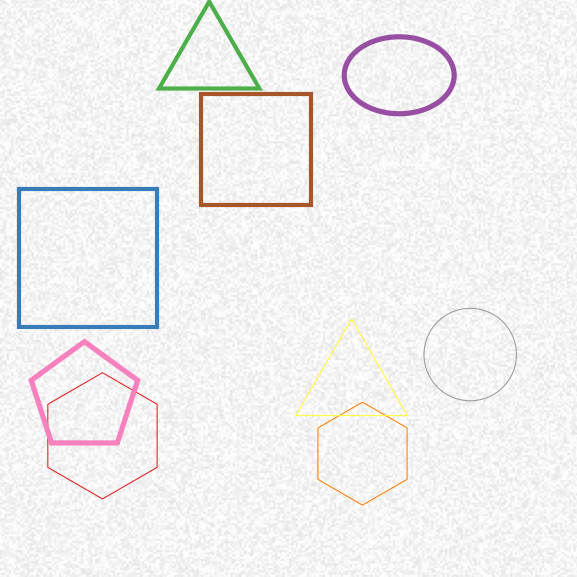[{"shape": "hexagon", "thickness": 0.5, "radius": 0.55, "center": [0.177, 0.244]}, {"shape": "square", "thickness": 2, "radius": 0.6, "center": [0.152, 0.553]}, {"shape": "triangle", "thickness": 2, "radius": 0.5, "center": [0.362, 0.896]}, {"shape": "oval", "thickness": 2.5, "radius": 0.48, "center": [0.691, 0.869]}, {"shape": "hexagon", "thickness": 0.5, "radius": 0.45, "center": [0.628, 0.214]}, {"shape": "triangle", "thickness": 0.5, "radius": 0.56, "center": [0.609, 0.335]}, {"shape": "square", "thickness": 2, "radius": 0.48, "center": [0.443, 0.74]}, {"shape": "pentagon", "thickness": 2.5, "radius": 0.48, "center": [0.146, 0.311]}, {"shape": "circle", "thickness": 0.5, "radius": 0.4, "center": [0.814, 0.385]}]